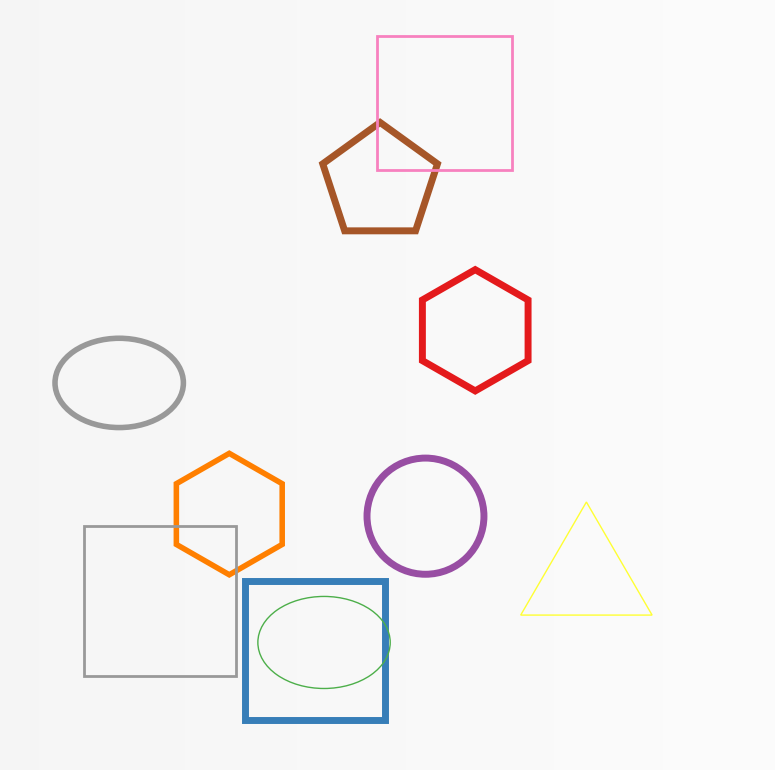[{"shape": "hexagon", "thickness": 2.5, "radius": 0.39, "center": [0.613, 0.571]}, {"shape": "square", "thickness": 2.5, "radius": 0.45, "center": [0.406, 0.156]}, {"shape": "oval", "thickness": 0.5, "radius": 0.43, "center": [0.418, 0.166]}, {"shape": "circle", "thickness": 2.5, "radius": 0.38, "center": [0.549, 0.33]}, {"shape": "hexagon", "thickness": 2, "radius": 0.39, "center": [0.296, 0.332]}, {"shape": "triangle", "thickness": 0.5, "radius": 0.49, "center": [0.757, 0.25]}, {"shape": "pentagon", "thickness": 2.5, "radius": 0.39, "center": [0.49, 0.763]}, {"shape": "square", "thickness": 1, "radius": 0.43, "center": [0.574, 0.867]}, {"shape": "oval", "thickness": 2, "radius": 0.41, "center": [0.154, 0.503]}, {"shape": "square", "thickness": 1, "radius": 0.49, "center": [0.206, 0.219]}]